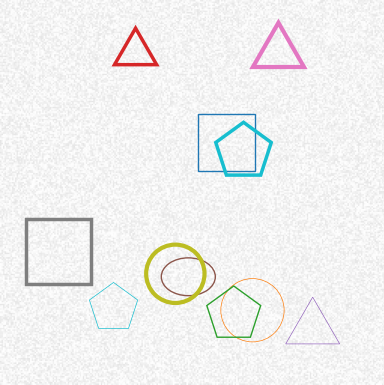[{"shape": "square", "thickness": 1, "radius": 0.37, "center": [0.589, 0.63]}, {"shape": "circle", "thickness": 0.5, "radius": 0.41, "center": [0.656, 0.194]}, {"shape": "pentagon", "thickness": 1, "radius": 0.37, "center": [0.607, 0.184]}, {"shape": "triangle", "thickness": 2.5, "radius": 0.32, "center": [0.352, 0.864]}, {"shape": "triangle", "thickness": 0.5, "radius": 0.4, "center": [0.812, 0.147]}, {"shape": "oval", "thickness": 1, "radius": 0.35, "center": [0.489, 0.281]}, {"shape": "triangle", "thickness": 3, "radius": 0.38, "center": [0.723, 0.864]}, {"shape": "square", "thickness": 2.5, "radius": 0.42, "center": [0.152, 0.347]}, {"shape": "circle", "thickness": 3, "radius": 0.38, "center": [0.455, 0.289]}, {"shape": "pentagon", "thickness": 0.5, "radius": 0.33, "center": [0.295, 0.2]}, {"shape": "pentagon", "thickness": 2.5, "radius": 0.38, "center": [0.633, 0.607]}]